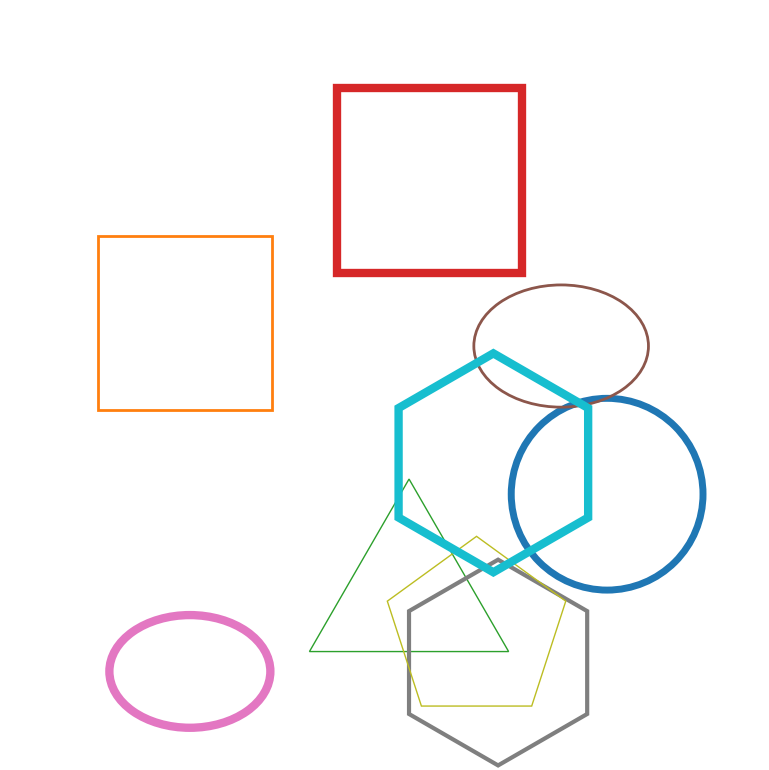[{"shape": "circle", "thickness": 2.5, "radius": 0.62, "center": [0.788, 0.358]}, {"shape": "square", "thickness": 1, "radius": 0.56, "center": [0.24, 0.581]}, {"shape": "triangle", "thickness": 0.5, "radius": 0.75, "center": [0.531, 0.228]}, {"shape": "square", "thickness": 3, "radius": 0.6, "center": [0.558, 0.766]}, {"shape": "oval", "thickness": 1, "radius": 0.57, "center": [0.729, 0.551]}, {"shape": "oval", "thickness": 3, "radius": 0.52, "center": [0.247, 0.128]}, {"shape": "hexagon", "thickness": 1.5, "radius": 0.67, "center": [0.647, 0.14]}, {"shape": "pentagon", "thickness": 0.5, "radius": 0.61, "center": [0.619, 0.182]}, {"shape": "hexagon", "thickness": 3, "radius": 0.71, "center": [0.641, 0.399]}]